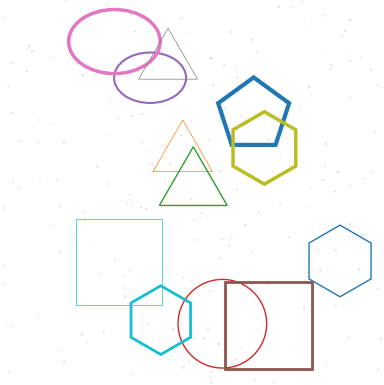[{"shape": "hexagon", "thickness": 1, "radius": 0.47, "center": [0.883, 0.322]}, {"shape": "pentagon", "thickness": 3, "radius": 0.48, "center": [0.659, 0.702]}, {"shape": "triangle", "thickness": 0.5, "radius": 0.45, "center": [0.475, 0.599]}, {"shape": "triangle", "thickness": 1, "radius": 0.51, "center": [0.502, 0.517]}, {"shape": "circle", "thickness": 1, "radius": 0.58, "center": [0.577, 0.159]}, {"shape": "oval", "thickness": 1.5, "radius": 0.47, "center": [0.39, 0.798]}, {"shape": "square", "thickness": 2, "radius": 0.57, "center": [0.698, 0.154]}, {"shape": "oval", "thickness": 2.5, "radius": 0.59, "center": [0.297, 0.892]}, {"shape": "triangle", "thickness": 0.5, "radius": 0.44, "center": [0.437, 0.838]}, {"shape": "hexagon", "thickness": 2.5, "radius": 0.47, "center": [0.687, 0.616]}, {"shape": "hexagon", "thickness": 2, "radius": 0.45, "center": [0.418, 0.169]}, {"shape": "square", "thickness": 0.5, "radius": 0.56, "center": [0.31, 0.318]}]